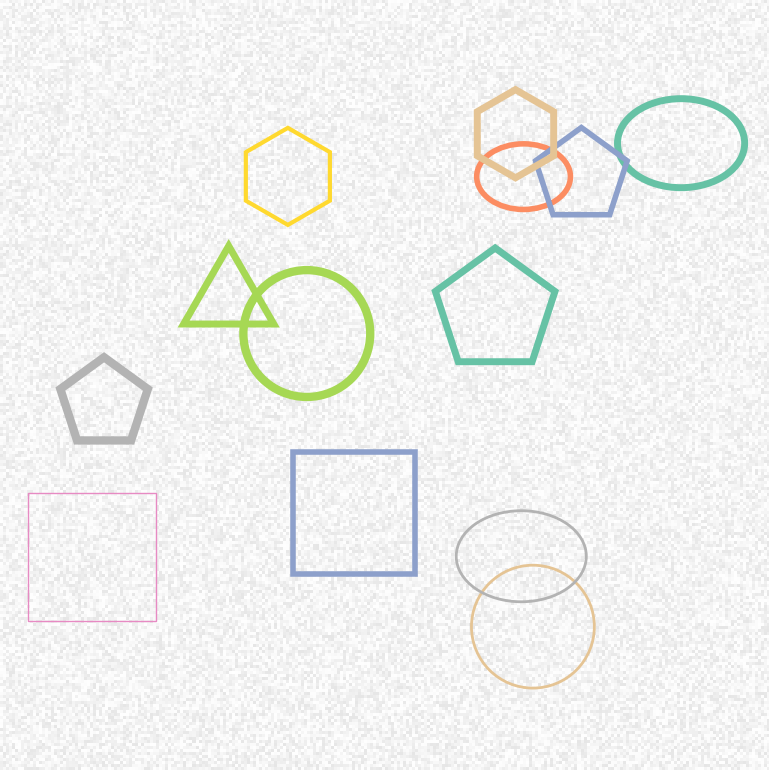[{"shape": "oval", "thickness": 2.5, "radius": 0.41, "center": [0.885, 0.814]}, {"shape": "pentagon", "thickness": 2.5, "radius": 0.41, "center": [0.643, 0.596]}, {"shape": "oval", "thickness": 2, "radius": 0.3, "center": [0.68, 0.771]}, {"shape": "square", "thickness": 2, "radius": 0.4, "center": [0.46, 0.334]}, {"shape": "pentagon", "thickness": 2, "radius": 0.31, "center": [0.755, 0.772]}, {"shape": "square", "thickness": 0.5, "radius": 0.42, "center": [0.12, 0.276]}, {"shape": "circle", "thickness": 3, "radius": 0.41, "center": [0.398, 0.567]}, {"shape": "triangle", "thickness": 2.5, "radius": 0.34, "center": [0.297, 0.613]}, {"shape": "hexagon", "thickness": 1.5, "radius": 0.32, "center": [0.374, 0.771]}, {"shape": "hexagon", "thickness": 2.5, "radius": 0.29, "center": [0.669, 0.826]}, {"shape": "circle", "thickness": 1, "radius": 0.4, "center": [0.692, 0.186]}, {"shape": "oval", "thickness": 1, "radius": 0.42, "center": [0.677, 0.278]}, {"shape": "pentagon", "thickness": 3, "radius": 0.3, "center": [0.135, 0.476]}]